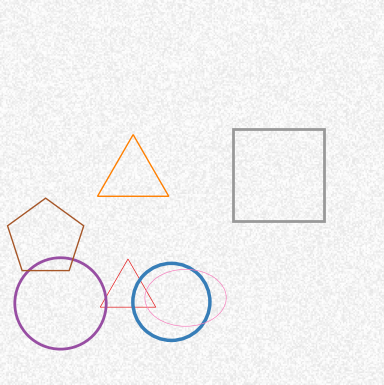[{"shape": "triangle", "thickness": 0.5, "radius": 0.42, "center": [0.332, 0.244]}, {"shape": "circle", "thickness": 2.5, "radius": 0.5, "center": [0.445, 0.216]}, {"shape": "circle", "thickness": 2, "radius": 0.59, "center": [0.157, 0.212]}, {"shape": "triangle", "thickness": 1, "radius": 0.53, "center": [0.346, 0.544]}, {"shape": "pentagon", "thickness": 1, "radius": 0.52, "center": [0.119, 0.381]}, {"shape": "oval", "thickness": 0.5, "radius": 0.53, "center": [0.482, 0.226]}, {"shape": "square", "thickness": 2, "radius": 0.6, "center": [0.724, 0.545]}]